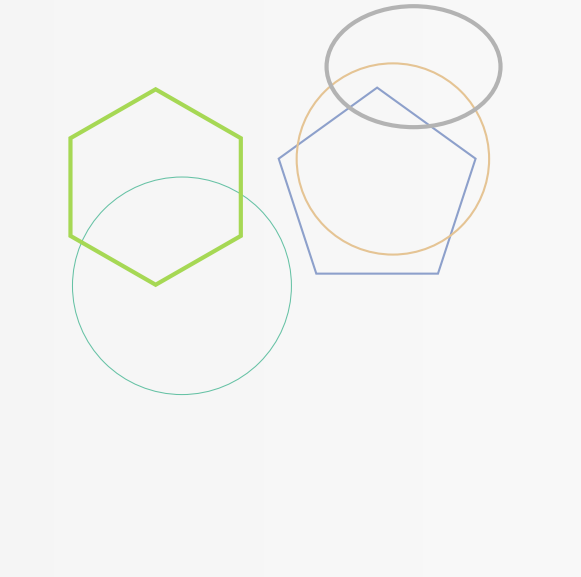[{"shape": "circle", "thickness": 0.5, "radius": 0.94, "center": [0.313, 0.504]}, {"shape": "pentagon", "thickness": 1, "radius": 0.89, "center": [0.649, 0.669]}, {"shape": "hexagon", "thickness": 2, "radius": 0.85, "center": [0.268, 0.675]}, {"shape": "circle", "thickness": 1, "radius": 0.83, "center": [0.676, 0.724]}, {"shape": "oval", "thickness": 2, "radius": 0.75, "center": [0.711, 0.884]}]